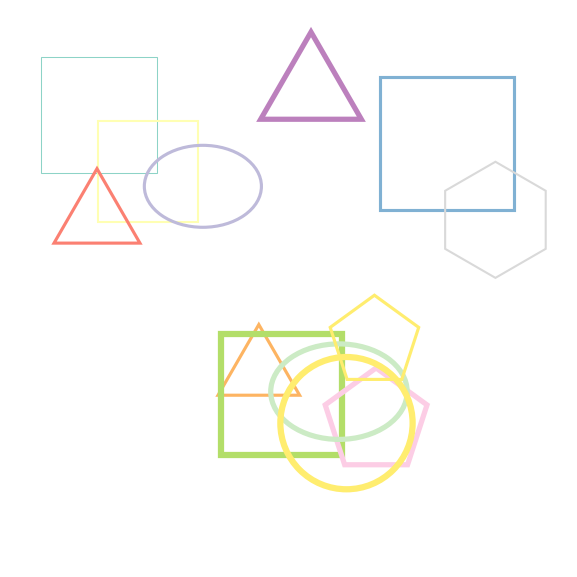[{"shape": "square", "thickness": 0.5, "radius": 0.5, "center": [0.172, 0.801]}, {"shape": "square", "thickness": 1, "radius": 0.44, "center": [0.256, 0.702]}, {"shape": "oval", "thickness": 1.5, "radius": 0.51, "center": [0.351, 0.677]}, {"shape": "triangle", "thickness": 1.5, "radius": 0.43, "center": [0.168, 0.621]}, {"shape": "square", "thickness": 1.5, "radius": 0.58, "center": [0.774, 0.75]}, {"shape": "triangle", "thickness": 1.5, "radius": 0.41, "center": [0.448, 0.356]}, {"shape": "square", "thickness": 3, "radius": 0.52, "center": [0.488, 0.316]}, {"shape": "pentagon", "thickness": 2.5, "radius": 0.46, "center": [0.651, 0.269]}, {"shape": "hexagon", "thickness": 1, "radius": 0.5, "center": [0.858, 0.619]}, {"shape": "triangle", "thickness": 2.5, "radius": 0.5, "center": [0.539, 0.843]}, {"shape": "oval", "thickness": 2.5, "radius": 0.59, "center": [0.587, 0.321]}, {"shape": "pentagon", "thickness": 1.5, "radius": 0.4, "center": [0.648, 0.407]}, {"shape": "circle", "thickness": 3, "radius": 0.57, "center": [0.6, 0.266]}]